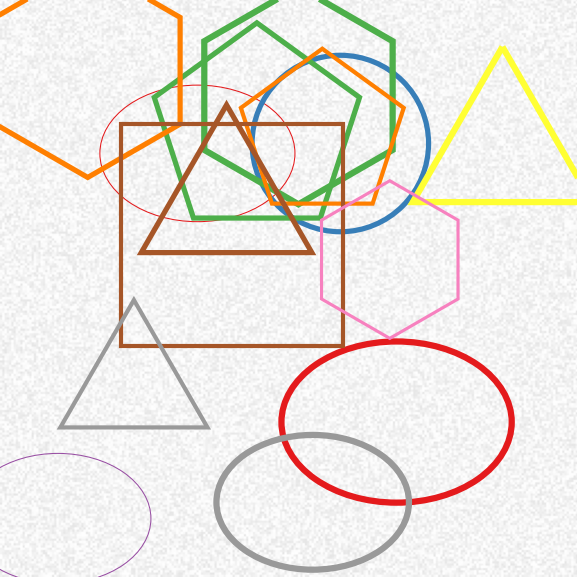[{"shape": "oval", "thickness": 0.5, "radius": 0.84, "center": [0.342, 0.734]}, {"shape": "oval", "thickness": 3, "radius": 1.0, "center": [0.687, 0.268]}, {"shape": "circle", "thickness": 2.5, "radius": 0.76, "center": [0.589, 0.751]}, {"shape": "hexagon", "thickness": 3, "radius": 0.94, "center": [0.517, 0.834]}, {"shape": "pentagon", "thickness": 2.5, "radius": 0.93, "center": [0.445, 0.773]}, {"shape": "oval", "thickness": 0.5, "radius": 0.81, "center": [0.1, 0.101]}, {"shape": "hexagon", "thickness": 2.5, "radius": 0.92, "center": [0.152, 0.877]}, {"shape": "pentagon", "thickness": 2, "radius": 0.74, "center": [0.558, 0.766]}, {"shape": "triangle", "thickness": 3, "radius": 0.9, "center": [0.87, 0.739]}, {"shape": "square", "thickness": 2, "radius": 0.96, "center": [0.402, 0.592]}, {"shape": "triangle", "thickness": 2.5, "radius": 0.85, "center": [0.392, 0.647]}, {"shape": "hexagon", "thickness": 1.5, "radius": 0.68, "center": [0.675, 0.55]}, {"shape": "triangle", "thickness": 2, "radius": 0.74, "center": [0.232, 0.333]}, {"shape": "oval", "thickness": 3, "radius": 0.83, "center": [0.541, 0.129]}]